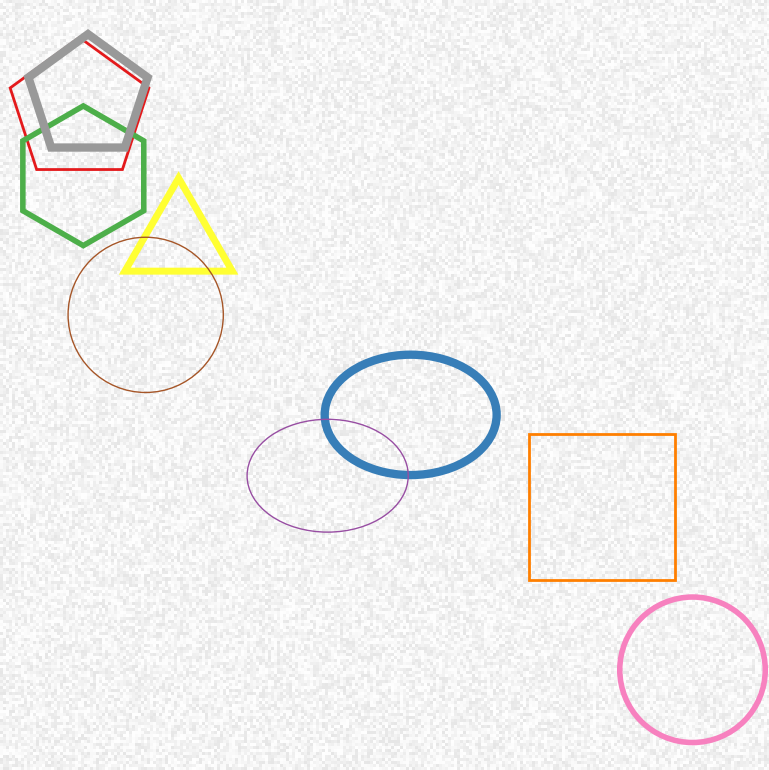[{"shape": "pentagon", "thickness": 1, "radius": 0.47, "center": [0.103, 0.856]}, {"shape": "oval", "thickness": 3, "radius": 0.56, "center": [0.533, 0.461]}, {"shape": "hexagon", "thickness": 2, "radius": 0.45, "center": [0.108, 0.772]}, {"shape": "oval", "thickness": 0.5, "radius": 0.52, "center": [0.426, 0.382]}, {"shape": "square", "thickness": 1, "radius": 0.47, "center": [0.782, 0.342]}, {"shape": "triangle", "thickness": 2.5, "radius": 0.4, "center": [0.232, 0.688]}, {"shape": "circle", "thickness": 0.5, "radius": 0.5, "center": [0.189, 0.591]}, {"shape": "circle", "thickness": 2, "radius": 0.47, "center": [0.899, 0.13]}, {"shape": "pentagon", "thickness": 3, "radius": 0.41, "center": [0.114, 0.874]}]